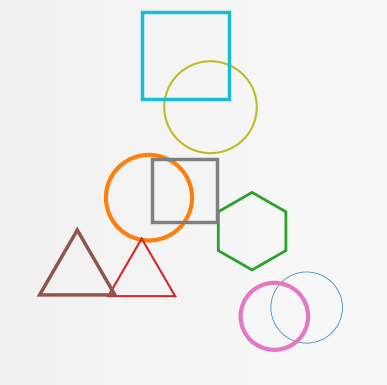[{"shape": "circle", "thickness": 0.5, "radius": 0.46, "center": [0.791, 0.201]}, {"shape": "circle", "thickness": 3, "radius": 0.56, "center": [0.385, 0.487]}, {"shape": "hexagon", "thickness": 2, "radius": 0.5, "center": [0.651, 0.4]}, {"shape": "triangle", "thickness": 1.5, "radius": 0.5, "center": [0.366, 0.281]}, {"shape": "triangle", "thickness": 2.5, "radius": 0.56, "center": [0.199, 0.29]}, {"shape": "circle", "thickness": 3, "radius": 0.44, "center": [0.708, 0.178]}, {"shape": "square", "thickness": 2.5, "radius": 0.41, "center": [0.476, 0.505]}, {"shape": "circle", "thickness": 1.5, "radius": 0.6, "center": [0.543, 0.722]}, {"shape": "square", "thickness": 2.5, "radius": 0.56, "center": [0.479, 0.856]}]